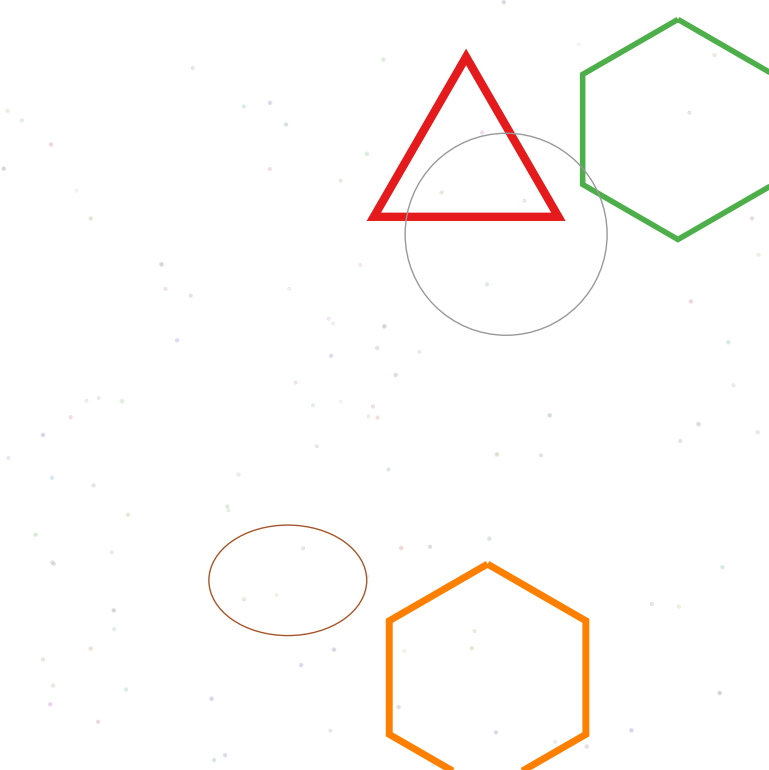[{"shape": "triangle", "thickness": 3, "radius": 0.69, "center": [0.605, 0.788]}, {"shape": "hexagon", "thickness": 2, "radius": 0.71, "center": [0.88, 0.832]}, {"shape": "hexagon", "thickness": 2.5, "radius": 0.74, "center": [0.633, 0.12]}, {"shape": "oval", "thickness": 0.5, "radius": 0.51, "center": [0.374, 0.246]}, {"shape": "circle", "thickness": 0.5, "radius": 0.66, "center": [0.657, 0.696]}]